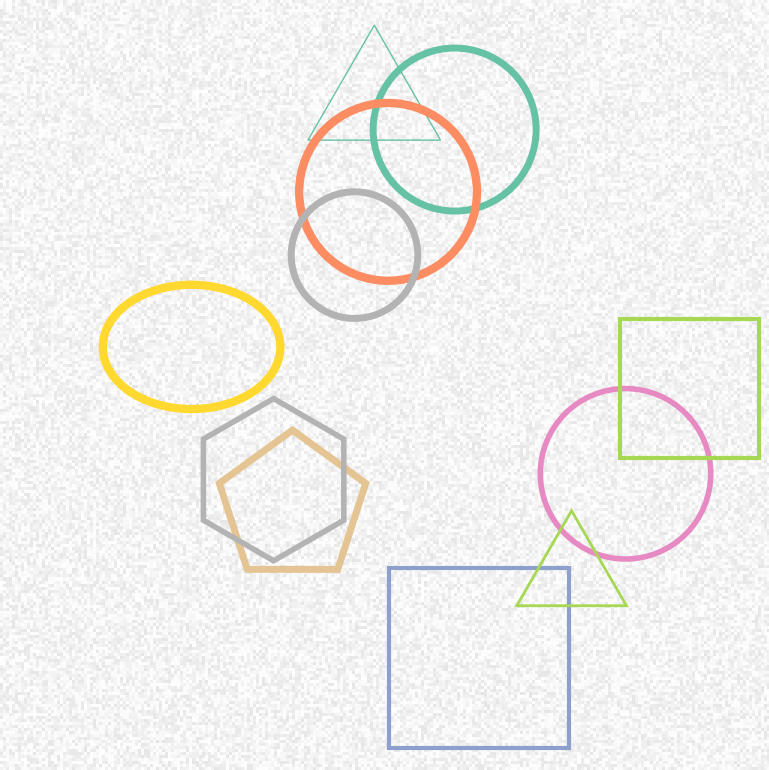[{"shape": "circle", "thickness": 2.5, "radius": 0.53, "center": [0.59, 0.832]}, {"shape": "triangle", "thickness": 0.5, "radius": 0.5, "center": [0.486, 0.868]}, {"shape": "circle", "thickness": 3, "radius": 0.58, "center": [0.504, 0.751]}, {"shape": "square", "thickness": 1.5, "radius": 0.59, "center": [0.622, 0.146]}, {"shape": "circle", "thickness": 2, "radius": 0.55, "center": [0.812, 0.385]}, {"shape": "triangle", "thickness": 1, "radius": 0.41, "center": [0.742, 0.254]}, {"shape": "square", "thickness": 1.5, "radius": 0.45, "center": [0.895, 0.495]}, {"shape": "oval", "thickness": 3, "radius": 0.58, "center": [0.249, 0.549]}, {"shape": "pentagon", "thickness": 2.5, "radius": 0.5, "center": [0.38, 0.341]}, {"shape": "hexagon", "thickness": 2, "radius": 0.53, "center": [0.355, 0.377]}, {"shape": "circle", "thickness": 2.5, "radius": 0.41, "center": [0.46, 0.669]}]